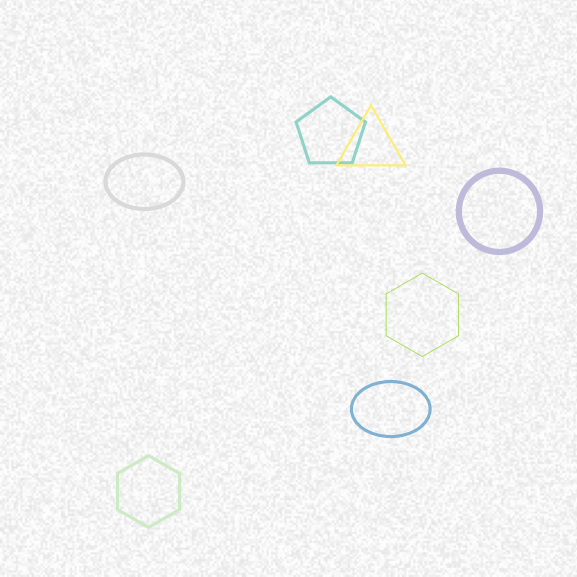[{"shape": "pentagon", "thickness": 1.5, "radius": 0.32, "center": [0.573, 0.768]}, {"shape": "circle", "thickness": 3, "radius": 0.35, "center": [0.865, 0.633]}, {"shape": "oval", "thickness": 1.5, "radius": 0.34, "center": [0.677, 0.291]}, {"shape": "hexagon", "thickness": 0.5, "radius": 0.36, "center": [0.731, 0.454]}, {"shape": "oval", "thickness": 2, "radius": 0.34, "center": [0.25, 0.684]}, {"shape": "hexagon", "thickness": 1.5, "radius": 0.31, "center": [0.257, 0.148]}, {"shape": "triangle", "thickness": 1, "radius": 0.35, "center": [0.642, 0.747]}]